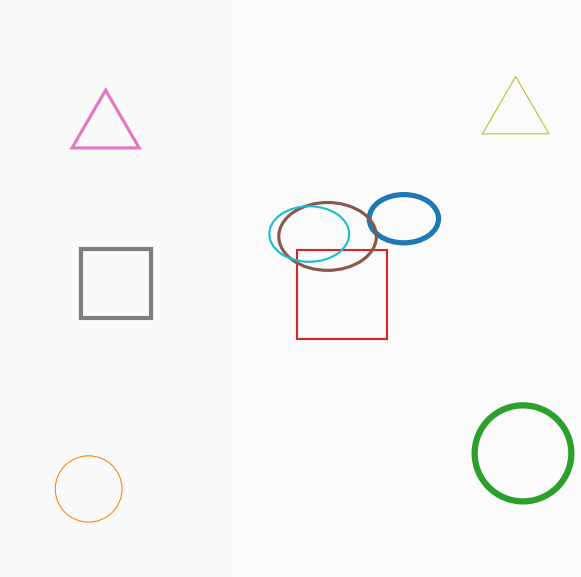[{"shape": "oval", "thickness": 2.5, "radius": 0.3, "center": [0.695, 0.62]}, {"shape": "circle", "thickness": 0.5, "radius": 0.29, "center": [0.153, 0.152]}, {"shape": "circle", "thickness": 3, "radius": 0.42, "center": [0.9, 0.214]}, {"shape": "square", "thickness": 1, "radius": 0.39, "center": [0.589, 0.489]}, {"shape": "oval", "thickness": 1.5, "radius": 0.42, "center": [0.564, 0.59]}, {"shape": "triangle", "thickness": 1.5, "radius": 0.33, "center": [0.182, 0.776]}, {"shape": "square", "thickness": 2, "radius": 0.3, "center": [0.199, 0.509]}, {"shape": "triangle", "thickness": 0.5, "radius": 0.33, "center": [0.887, 0.8]}, {"shape": "oval", "thickness": 1, "radius": 0.34, "center": [0.532, 0.594]}]